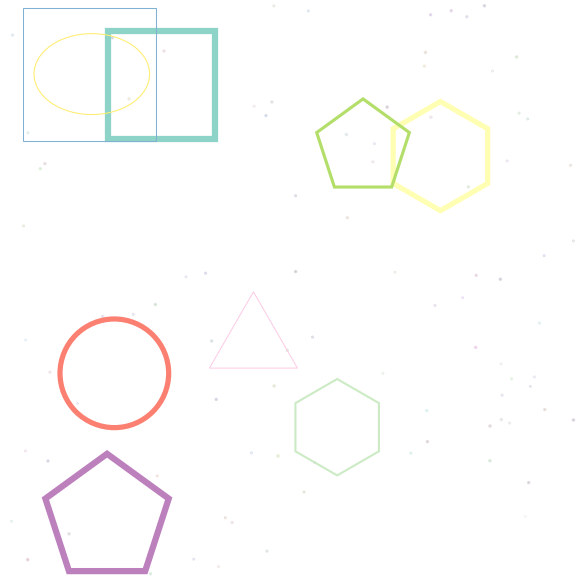[{"shape": "square", "thickness": 3, "radius": 0.46, "center": [0.28, 0.852]}, {"shape": "hexagon", "thickness": 2.5, "radius": 0.47, "center": [0.763, 0.729]}, {"shape": "circle", "thickness": 2.5, "radius": 0.47, "center": [0.198, 0.353]}, {"shape": "square", "thickness": 0.5, "radius": 0.58, "center": [0.155, 0.87]}, {"shape": "pentagon", "thickness": 1.5, "radius": 0.42, "center": [0.629, 0.744]}, {"shape": "triangle", "thickness": 0.5, "radius": 0.44, "center": [0.439, 0.406]}, {"shape": "pentagon", "thickness": 3, "radius": 0.56, "center": [0.185, 0.101]}, {"shape": "hexagon", "thickness": 1, "radius": 0.42, "center": [0.584, 0.259]}, {"shape": "oval", "thickness": 0.5, "radius": 0.5, "center": [0.159, 0.871]}]